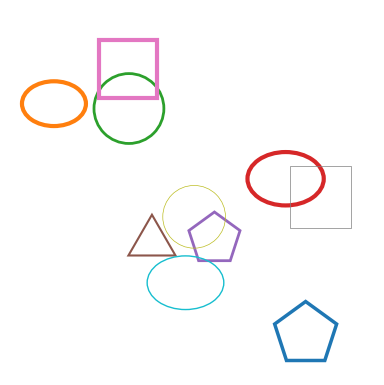[{"shape": "pentagon", "thickness": 2.5, "radius": 0.42, "center": [0.794, 0.132]}, {"shape": "oval", "thickness": 3, "radius": 0.42, "center": [0.14, 0.731]}, {"shape": "circle", "thickness": 2, "radius": 0.45, "center": [0.335, 0.718]}, {"shape": "oval", "thickness": 3, "radius": 0.5, "center": [0.742, 0.536]}, {"shape": "pentagon", "thickness": 2, "radius": 0.35, "center": [0.557, 0.379]}, {"shape": "triangle", "thickness": 1.5, "radius": 0.35, "center": [0.395, 0.372]}, {"shape": "square", "thickness": 3, "radius": 0.38, "center": [0.332, 0.821]}, {"shape": "square", "thickness": 0.5, "radius": 0.4, "center": [0.833, 0.488]}, {"shape": "circle", "thickness": 0.5, "radius": 0.41, "center": [0.504, 0.437]}, {"shape": "oval", "thickness": 1, "radius": 0.5, "center": [0.482, 0.266]}]